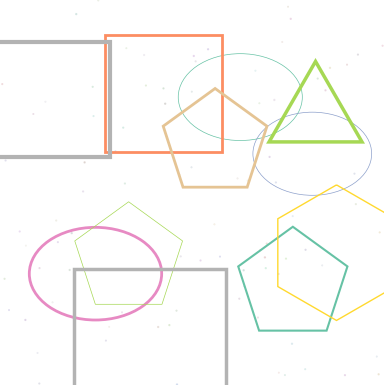[{"shape": "pentagon", "thickness": 1.5, "radius": 0.75, "center": [0.761, 0.262]}, {"shape": "oval", "thickness": 0.5, "radius": 0.81, "center": [0.624, 0.748]}, {"shape": "square", "thickness": 2, "radius": 0.76, "center": [0.425, 0.757]}, {"shape": "oval", "thickness": 0.5, "radius": 0.77, "center": [0.811, 0.601]}, {"shape": "oval", "thickness": 2, "radius": 0.86, "center": [0.248, 0.289]}, {"shape": "pentagon", "thickness": 0.5, "radius": 0.74, "center": [0.334, 0.329]}, {"shape": "triangle", "thickness": 2.5, "radius": 0.7, "center": [0.82, 0.701]}, {"shape": "hexagon", "thickness": 1, "radius": 0.88, "center": [0.874, 0.344]}, {"shape": "pentagon", "thickness": 2, "radius": 0.71, "center": [0.559, 0.628]}, {"shape": "square", "thickness": 3, "radius": 0.75, "center": [0.137, 0.741]}, {"shape": "square", "thickness": 2.5, "radius": 0.98, "center": [0.39, 0.106]}]